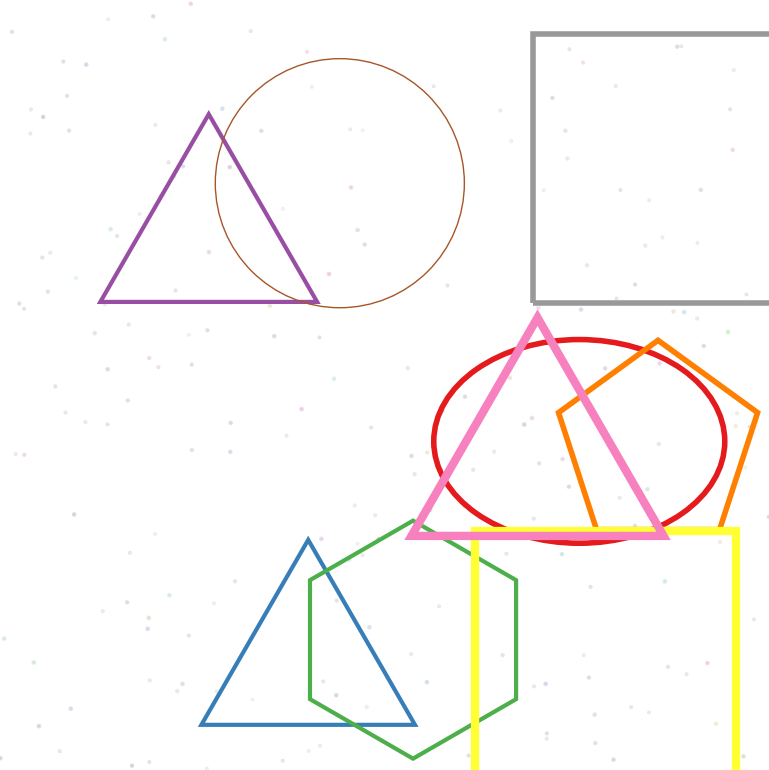[{"shape": "oval", "thickness": 2, "radius": 0.94, "center": [0.752, 0.427]}, {"shape": "triangle", "thickness": 1.5, "radius": 0.8, "center": [0.4, 0.139]}, {"shape": "hexagon", "thickness": 1.5, "radius": 0.77, "center": [0.536, 0.169]}, {"shape": "triangle", "thickness": 1.5, "radius": 0.81, "center": [0.271, 0.689]}, {"shape": "pentagon", "thickness": 2, "radius": 0.68, "center": [0.855, 0.422]}, {"shape": "square", "thickness": 3, "radius": 0.85, "center": [0.786, 0.141]}, {"shape": "circle", "thickness": 0.5, "radius": 0.81, "center": [0.441, 0.762]}, {"shape": "triangle", "thickness": 3, "radius": 0.94, "center": [0.698, 0.398]}, {"shape": "square", "thickness": 2, "radius": 0.87, "center": [0.867, 0.781]}]